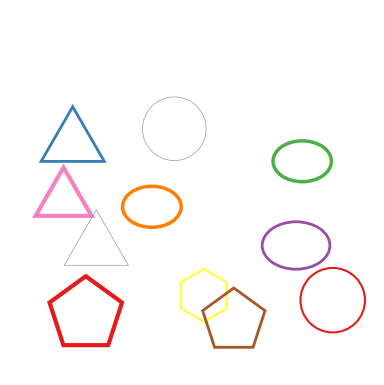[{"shape": "pentagon", "thickness": 3, "radius": 0.49, "center": [0.223, 0.184]}, {"shape": "circle", "thickness": 1.5, "radius": 0.42, "center": [0.864, 0.22]}, {"shape": "triangle", "thickness": 2, "radius": 0.47, "center": [0.189, 0.628]}, {"shape": "oval", "thickness": 2.5, "radius": 0.38, "center": [0.785, 0.581]}, {"shape": "oval", "thickness": 2, "radius": 0.44, "center": [0.769, 0.362]}, {"shape": "oval", "thickness": 2.5, "radius": 0.38, "center": [0.394, 0.463]}, {"shape": "hexagon", "thickness": 1.5, "radius": 0.34, "center": [0.53, 0.233]}, {"shape": "pentagon", "thickness": 2, "radius": 0.43, "center": [0.607, 0.167]}, {"shape": "triangle", "thickness": 3, "radius": 0.42, "center": [0.165, 0.481]}, {"shape": "triangle", "thickness": 0.5, "radius": 0.48, "center": [0.25, 0.359]}, {"shape": "circle", "thickness": 0.5, "radius": 0.41, "center": [0.453, 0.666]}]